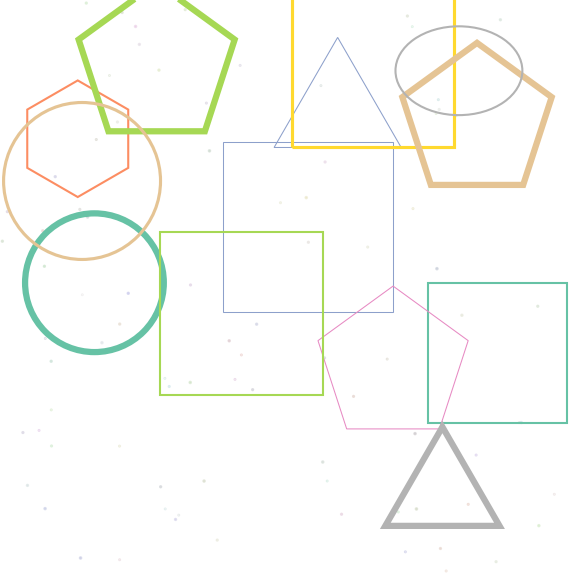[{"shape": "square", "thickness": 1, "radius": 0.6, "center": [0.862, 0.388]}, {"shape": "circle", "thickness": 3, "radius": 0.6, "center": [0.164, 0.51]}, {"shape": "hexagon", "thickness": 1, "radius": 0.5, "center": [0.135, 0.759]}, {"shape": "triangle", "thickness": 0.5, "radius": 0.64, "center": [0.585, 0.807]}, {"shape": "square", "thickness": 0.5, "radius": 0.74, "center": [0.534, 0.607]}, {"shape": "pentagon", "thickness": 0.5, "radius": 0.68, "center": [0.681, 0.367]}, {"shape": "square", "thickness": 1, "radius": 0.7, "center": [0.419, 0.456]}, {"shape": "pentagon", "thickness": 3, "radius": 0.71, "center": [0.271, 0.887]}, {"shape": "square", "thickness": 1.5, "radius": 0.7, "center": [0.646, 0.885]}, {"shape": "circle", "thickness": 1.5, "radius": 0.68, "center": [0.142, 0.686]}, {"shape": "pentagon", "thickness": 3, "radius": 0.68, "center": [0.826, 0.789]}, {"shape": "oval", "thickness": 1, "radius": 0.55, "center": [0.795, 0.877]}, {"shape": "triangle", "thickness": 3, "radius": 0.57, "center": [0.766, 0.146]}]